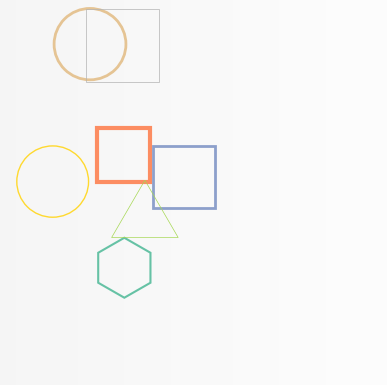[{"shape": "hexagon", "thickness": 1.5, "radius": 0.39, "center": [0.321, 0.305]}, {"shape": "square", "thickness": 3, "radius": 0.35, "center": [0.319, 0.597]}, {"shape": "square", "thickness": 2, "radius": 0.4, "center": [0.474, 0.541]}, {"shape": "triangle", "thickness": 0.5, "radius": 0.5, "center": [0.374, 0.433]}, {"shape": "circle", "thickness": 1, "radius": 0.46, "center": [0.136, 0.528]}, {"shape": "circle", "thickness": 2, "radius": 0.46, "center": [0.232, 0.885]}, {"shape": "square", "thickness": 0.5, "radius": 0.47, "center": [0.316, 0.882]}]